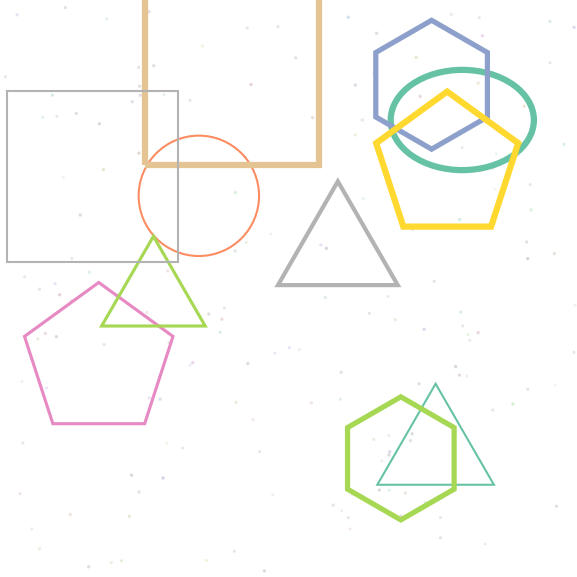[{"shape": "oval", "thickness": 3, "radius": 0.62, "center": [0.801, 0.791]}, {"shape": "triangle", "thickness": 1, "radius": 0.58, "center": [0.754, 0.218]}, {"shape": "circle", "thickness": 1, "radius": 0.52, "center": [0.344, 0.66]}, {"shape": "hexagon", "thickness": 2.5, "radius": 0.56, "center": [0.747, 0.852]}, {"shape": "pentagon", "thickness": 1.5, "radius": 0.68, "center": [0.171, 0.375]}, {"shape": "triangle", "thickness": 1.5, "radius": 0.52, "center": [0.266, 0.486]}, {"shape": "hexagon", "thickness": 2.5, "radius": 0.53, "center": [0.694, 0.205]}, {"shape": "pentagon", "thickness": 3, "radius": 0.65, "center": [0.774, 0.711]}, {"shape": "square", "thickness": 3, "radius": 0.75, "center": [0.402, 0.863]}, {"shape": "triangle", "thickness": 2, "radius": 0.6, "center": [0.585, 0.565]}, {"shape": "square", "thickness": 1, "radius": 0.74, "center": [0.16, 0.693]}]